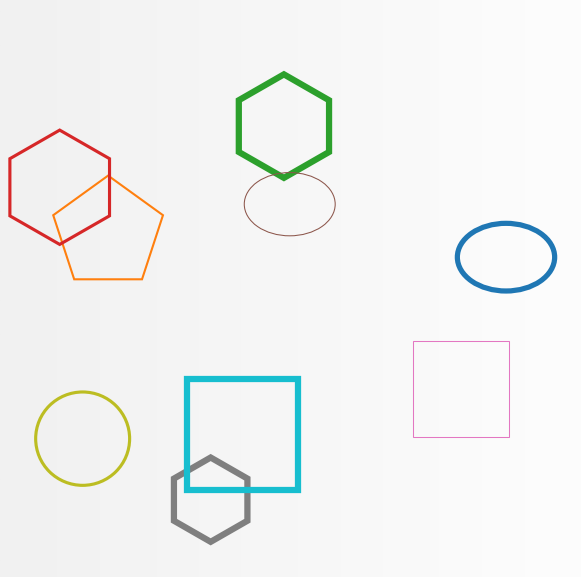[{"shape": "oval", "thickness": 2.5, "radius": 0.42, "center": [0.871, 0.554]}, {"shape": "pentagon", "thickness": 1, "radius": 0.5, "center": [0.186, 0.596]}, {"shape": "hexagon", "thickness": 3, "radius": 0.45, "center": [0.488, 0.781]}, {"shape": "hexagon", "thickness": 1.5, "radius": 0.49, "center": [0.103, 0.675]}, {"shape": "oval", "thickness": 0.5, "radius": 0.39, "center": [0.498, 0.646]}, {"shape": "square", "thickness": 0.5, "radius": 0.42, "center": [0.793, 0.325]}, {"shape": "hexagon", "thickness": 3, "radius": 0.36, "center": [0.362, 0.134]}, {"shape": "circle", "thickness": 1.5, "radius": 0.4, "center": [0.142, 0.24]}, {"shape": "square", "thickness": 3, "radius": 0.48, "center": [0.417, 0.247]}]